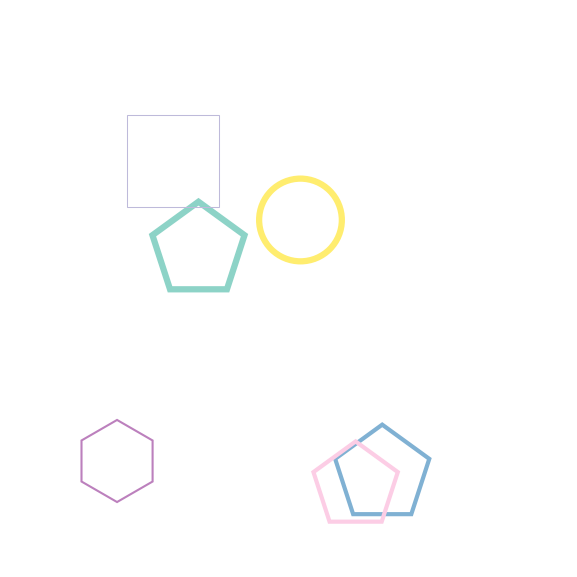[{"shape": "pentagon", "thickness": 3, "radius": 0.42, "center": [0.344, 0.566]}, {"shape": "square", "thickness": 0.5, "radius": 0.4, "center": [0.299, 0.72]}, {"shape": "pentagon", "thickness": 2, "radius": 0.43, "center": [0.662, 0.178]}, {"shape": "pentagon", "thickness": 2, "radius": 0.38, "center": [0.616, 0.158]}, {"shape": "hexagon", "thickness": 1, "radius": 0.36, "center": [0.203, 0.201]}, {"shape": "circle", "thickness": 3, "radius": 0.36, "center": [0.52, 0.618]}]